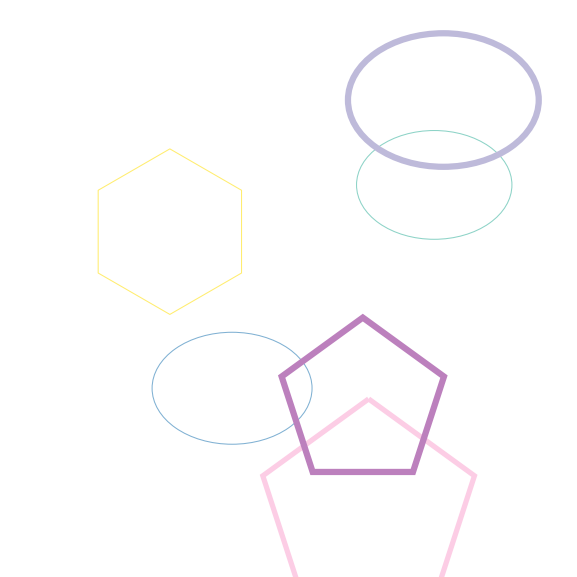[{"shape": "oval", "thickness": 0.5, "radius": 0.67, "center": [0.752, 0.679]}, {"shape": "oval", "thickness": 3, "radius": 0.83, "center": [0.768, 0.826]}, {"shape": "oval", "thickness": 0.5, "radius": 0.69, "center": [0.402, 0.327]}, {"shape": "pentagon", "thickness": 2.5, "radius": 0.96, "center": [0.638, 0.116]}, {"shape": "pentagon", "thickness": 3, "radius": 0.74, "center": [0.628, 0.301]}, {"shape": "hexagon", "thickness": 0.5, "radius": 0.72, "center": [0.294, 0.598]}]